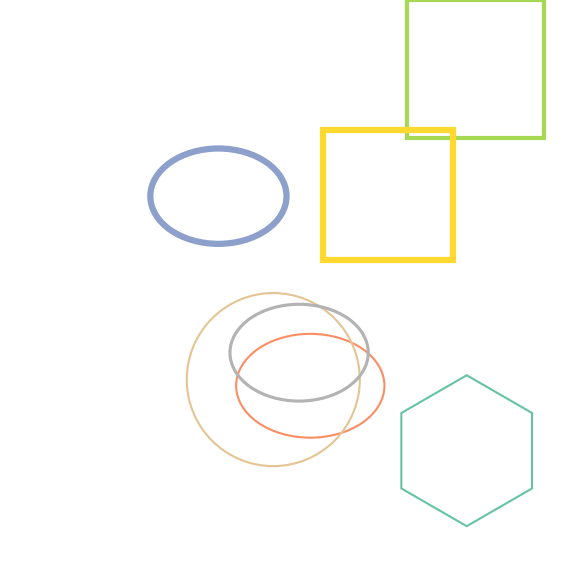[{"shape": "hexagon", "thickness": 1, "radius": 0.65, "center": [0.808, 0.219]}, {"shape": "oval", "thickness": 1, "radius": 0.64, "center": [0.537, 0.331]}, {"shape": "oval", "thickness": 3, "radius": 0.59, "center": [0.378, 0.659]}, {"shape": "square", "thickness": 2, "radius": 0.59, "center": [0.823, 0.88]}, {"shape": "square", "thickness": 3, "radius": 0.56, "center": [0.672, 0.661]}, {"shape": "circle", "thickness": 1, "radius": 0.75, "center": [0.473, 0.342]}, {"shape": "oval", "thickness": 1.5, "radius": 0.6, "center": [0.518, 0.388]}]